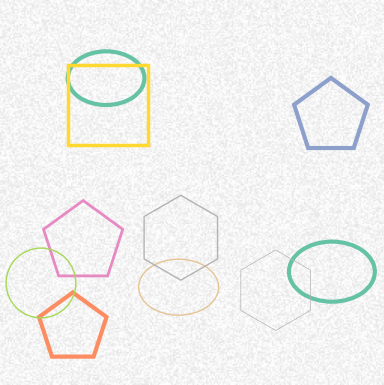[{"shape": "oval", "thickness": 3, "radius": 0.5, "center": [0.276, 0.797]}, {"shape": "oval", "thickness": 3, "radius": 0.56, "center": [0.862, 0.294]}, {"shape": "pentagon", "thickness": 3, "radius": 0.46, "center": [0.189, 0.148]}, {"shape": "pentagon", "thickness": 3, "radius": 0.5, "center": [0.86, 0.697]}, {"shape": "pentagon", "thickness": 2, "radius": 0.54, "center": [0.216, 0.371]}, {"shape": "circle", "thickness": 1, "radius": 0.45, "center": [0.106, 0.265]}, {"shape": "square", "thickness": 2.5, "radius": 0.52, "center": [0.28, 0.727]}, {"shape": "oval", "thickness": 1, "radius": 0.52, "center": [0.464, 0.254]}, {"shape": "hexagon", "thickness": 1, "radius": 0.55, "center": [0.47, 0.382]}, {"shape": "hexagon", "thickness": 0.5, "radius": 0.52, "center": [0.716, 0.246]}]